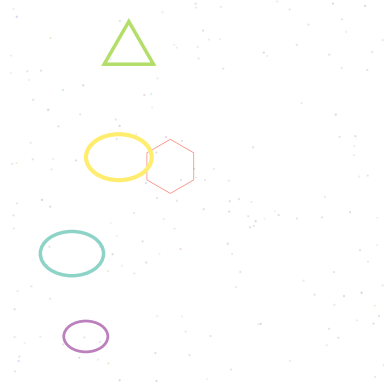[{"shape": "oval", "thickness": 2.5, "radius": 0.41, "center": [0.187, 0.341]}, {"shape": "hexagon", "thickness": 0.5, "radius": 0.35, "center": [0.442, 0.568]}, {"shape": "triangle", "thickness": 2.5, "radius": 0.37, "center": [0.335, 0.87]}, {"shape": "oval", "thickness": 2, "radius": 0.29, "center": [0.223, 0.126]}, {"shape": "oval", "thickness": 3, "radius": 0.43, "center": [0.309, 0.592]}]